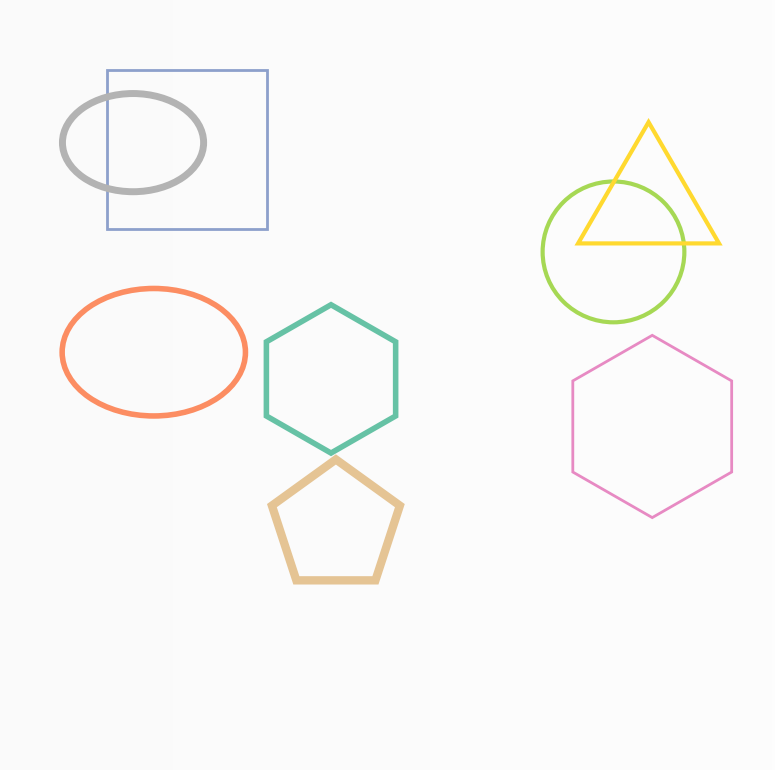[{"shape": "hexagon", "thickness": 2, "radius": 0.48, "center": [0.427, 0.508]}, {"shape": "oval", "thickness": 2, "radius": 0.59, "center": [0.198, 0.543]}, {"shape": "square", "thickness": 1, "radius": 0.52, "center": [0.241, 0.806]}, {"shape": "hexagon", "thickness": 1, "radius": 0.59, "center": [0.842, 0.446]}, {"shape": "circle", "thickness": 1.5, "radius": 0.46, "center": [0.792, 0.673]}, {"shape": "triangle", "thickness": 1.5, "radius": 0.52, "center": [0.837, 0.736]}, {"shape": "pentagon", "thickness": 3, "radius": 0.43, "center": [0.433, 0.317]}, {"shape": "oval", "thickness": 2.5, "radius": 0.46, "center": [0.172, 0.815]}]